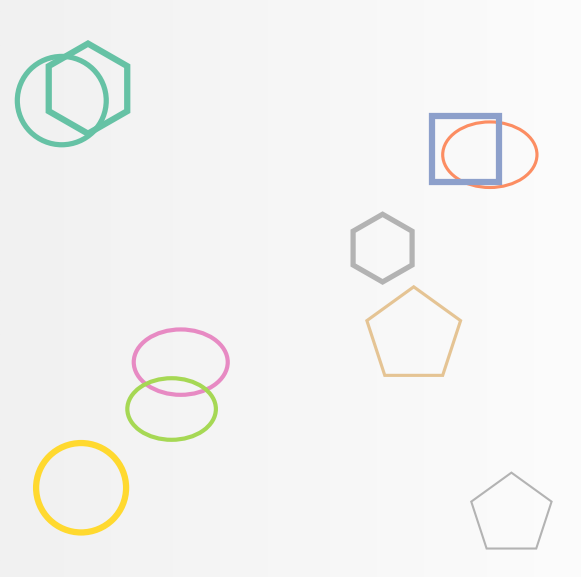[{"shape": "hexagon", "thickness": 3, "radius": 0.39, "center": [0.151, 0.846]}, {"shape": "circle", "thickness": 2.5, "radius": 0.38, "center": [0.106, 0.825]}, {"shape": "oval", "thickness": 1.5, "radius": 0.41, "center": [0.843, 0.731]}, {"shape": "square", "thickness": 3, "radius": 0.29, "center": [0.8, 0.741]}, {"shape": "oval", "thickness": 2, "radius": 0.4, "center": [0.311, 0.372]}, {"shape": "oval", "thickness": 2, "radius": 0.38, "center": [0.295, 0.291]}, {"shape": "circle", "thickness": 3, "radius": 0.39, "center": [0.14, 0.155]}, {"shape": "pentagon", "thickness": 1.5, "radius": 0.42, "center": [0.712, 0.418]}, {"shape": "hexagon", "thickness": 2.5, "radius": 0.29, "center": [0.658, 0.57]}, {"shape": "pentagon", "thickness": 1, "radius": 0.36, "center": [0.88, 0.108]}]